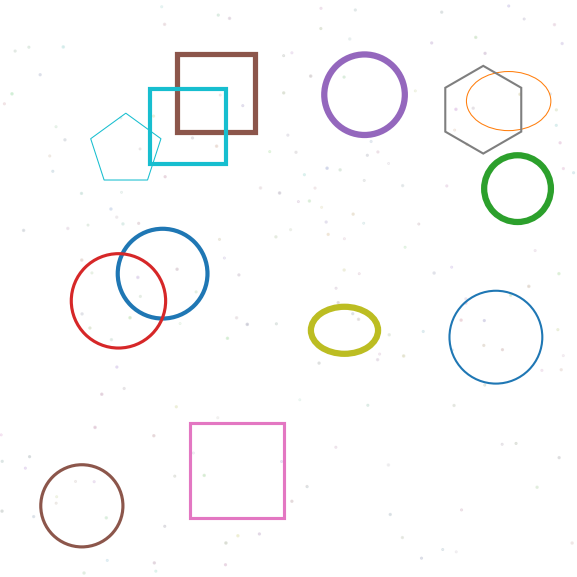[{"shape": "circle", "thickness": 2, "radius": 0.39, "center": [0.282, 0.525]}, {"shape": "circle", "thickness": 1, "radius": 0.4, "center": [0.859, 0.415]}, {"shape": "oval", "thickness": 0.5, "radius": 0.37, "center": [0.881, 0.824]}, {"shape": "circle", "thickness": 3, "radius": 0.29, "center": [0.896, 0.672]}, {"shape": "circle", "thickness": 1.5, "radius": 0.41, "center": [0.205, 0.478]}, {"shape": "circle", "thickness": 3, "radius": 0.35, "center": [0.631, 0.835]}, {"shape": "square", "thickness": 2.5, "radius": 0.34, "center": [0.374, 0.838]}, {"shape": "circle", "thickness": 1.5, "radius": 0.36, "center": [0.142, 0.123]}, {"shape": "square", "thickness": 1.5, "radius": 0.41, "center": [0.41, 0.184]}, {"shape": "hexagon", "thickness": 1, "radius": 0.38, "center": [0.837, 0.809]}, {"shape": "oval", "thickness": 3, "radius": 0.29, "center": [0.597, 0.427]}, {"shape": "pentagon", "thickness": 0.5, "radius": 0.32, "center": [0.218, 0.739]}, {"shape": "square", "thickness": 2, "radius": 0.33, "center": [0.326, 0.78]}]